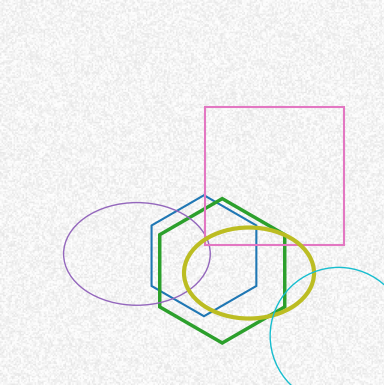[{"shape": "hexagon", "thickness": 1.5, "radius": 0.79, "center": [0.53, 0.336]}, {"shape": "hexagon", "thickness": 2.5, "radius": 0.94, "center": [0.577, 0.297]}, {"shape": "oval", "thickness": 1, "radius": 0.95, "center": [0.356, 0.34]}, {"shape": "square", "thickness": 1.5, "radius": 0.9, "center": [0.712, 0.543]}, {"shape": "oval", "thickness": 3, "radius": 0.84, "center": [0.647, 0.291]}, {"shape": "circle", "thickness": 1, "radius": 0.89, "center": [0.88, 0.128]}]